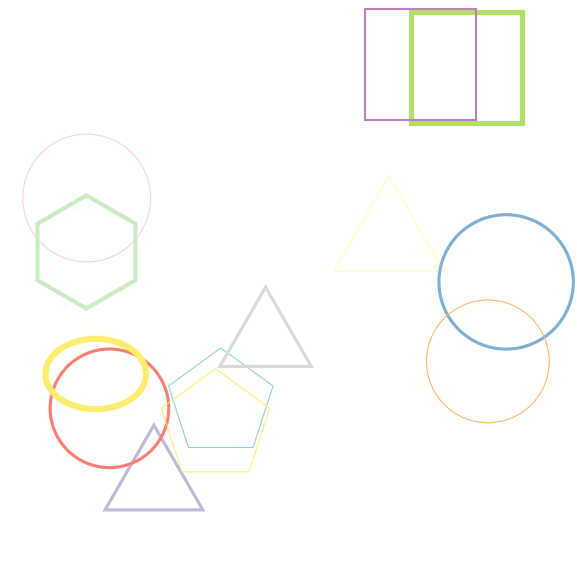[{"shape": "pentagon", "thickness": 0.5, "radius": 0.48, "center": [0.382, 0.301]}, {"shape": "triangle", "thickness": 0.5, "radius": 0.55, "center": [0.674, 0.584]}, {"shape": "triangle", "thickness": 1.5, "radius": 0.49, "center": [0.267, 0.165]}, {"shape": "circle", "thickness": 1.5, "radius": 0.51, "center": [0.19, 0.292]}, {"shape": "circle", "thickness": 1.5, "radius": 0.58, "center": [0.876, 0.511]}, {"shape": "circle", "thickness": 0.5, "radius": 0.53, "center": [0.845, 0.373]}, {"shape": "square", "thickness": 2.5, "radius": 0.48, "center": [0.807, 0.883]}, {"shape": "circle", "thickness": 0.5, "radius": 0.55, "center": [0.15, 0.656]}, {"shape": "triangle", "thickness": 1.5, "radius": 0.46, "center": [0.46, 0.41]}, {"shape": "square", "thickness": 1, "radius": 0.48, "center": [0.728, 0.887]}, {"shape": "hexagon", "thickness": 2, "radius": 0.49, "center": [0.15, 0.563]}, {"shape": "oval", "thickness": 3, "radius": 0.44, "center": [0.166, 0.352]}, {"shape": "pentagon", "thickness": 0.5, "radius": 0.49, "center": [0.373, 0.262]}]